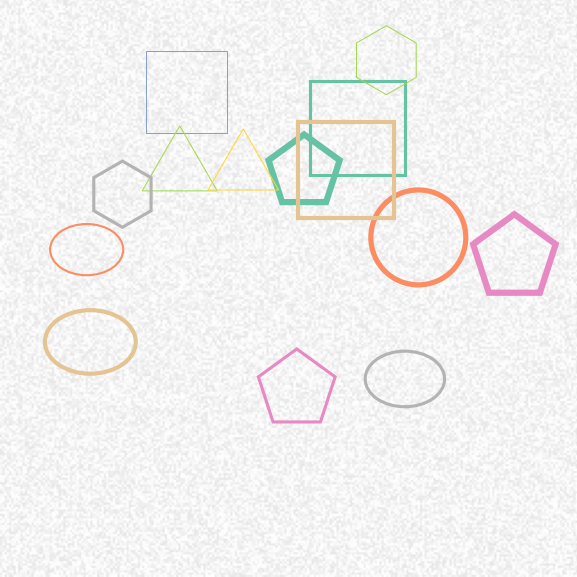[{"shape": "square", "thickness": 1.5, "radius": 0.41, "center": [0.619, 0.778]}, {"shape": "pentagon", "thickness": 3, "radius": 0.32, "center": [0.527, 0.702]}, {"shape": "oval", "thickness": 1, "radius": 0.32, "center": [0.15, 0.567]}, {"shape": "circle", "thickness": 2.5, "radius": 0.41, "center": [0.724, 0.588]}, {"shape": "square", "thickness": 0.5, "radius": 0.35, "center": [0.323, 0.839]}, {"shape": "pentagon", "thickness": 3, "radius": 0.38, "center": [0.891, 0.553]}, {"shape": "pentagon", "thickness": 1.5, "radius": 0.35, "center": [0.514, 0.325]}, {"shape": "hexagon", "thickness": 0.5, "radius": 0.3, "center": [0.669, 0.895]}, {"shape": "triangle", "thickness": 0.5, "radius": 0.37, "center": [0.311, 0.706]}, {"shape": "triangle", "thickness": 0.5, "radius": 0.35, "center": [0.421, 0.705]}, {"shape": "square", "thickness": 2, "radius": 0.41, "center": [0.6, 0.704]}, {"shape": "oval", "thickness": 2, "radius": 0.39, "center": [0.156, 0.407]}, {"shape": "oval", "thickness": 1.5, "radius": 0.34, "center": [0.701, 0.343]}, {"shape": "hexagon", "thickness": 1.5, "radius": 0.29, "center": [0.212, 0.663]}]